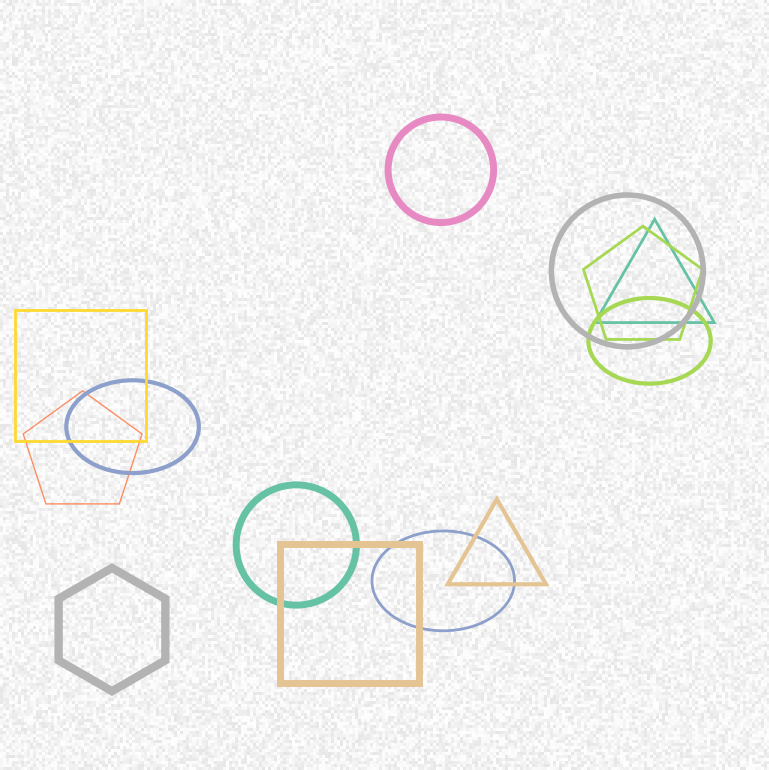[{"shape": "circle", "thickness": 2.5, "radius": 0.39, "center": [0.385, 0.292]}, {"shape": "triangle", "thickness": 1, "radius": 0.45, "center": [0.85, 0.626]}, {"shape": "pentagon", "thickness": 0.5, "radius": 0.41, "center": [0.107, 0.411]}, {"shape": "oval", "thickness": 1.5, "radius": 0.43, "center": [0.172, 0.446]}, {"shape": "oval", "thickness": 1, "radius": 0.46, "center": [0.576, 0.246]}, {"shape": "circle", "thickness": 2.5, "radius": 0.34, "center": [0.573, 0.779]}, {"shape": "oval", "thickness": 1.5, "radius": 0.4, "center": [0.844, 0.557]}, {"shape": "pentagon", "thickness": 1, "radius": 0.41, "center": [0.835, 0.625]}, {"shape": "square", "thickness": 1, "radius": 0.43, "center": [0.104, 0.513]}, {"shape": "triangle", "thickness": 1.5, "radius": 0.37, "center": [0.645, 0.278]}, {"shape": "square", "thickness": 2.5, "radius": 0.45, "center": [0.454, 0.203]}, {"shape": "hexagon", "thickness": 3, "radius": 0.4, "center": [0.145, 0.182]}, {"shape": "circle", "thickness": 2, "radius": 0.49, "center": [0.815, 0.648]}]